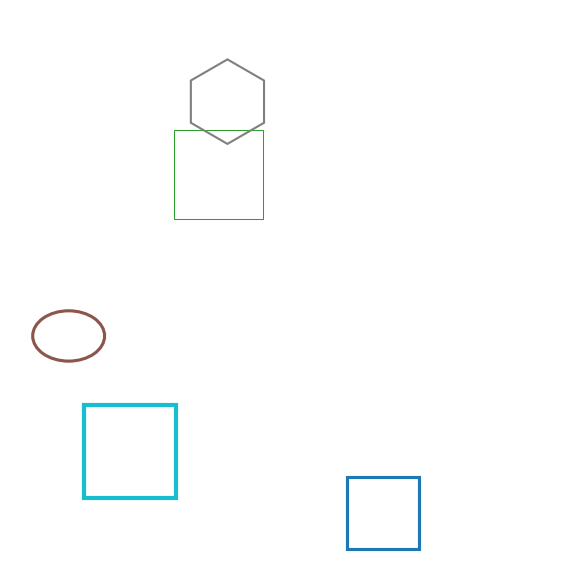[{"shape": "square", "thickness": 1.5, "radius": 0.31, "center": [0.663, 0.111]}, {"shape": "square", "thickness": 0.5, "radius": 0.38, "center": [0.378, 0.697]}, {"shape": "oval", "thickness": 1.5, "radius": 0.31, "center": [0.119, 0.417]}, {"shape": "hexagon", "thickness": 1, "radius": 0.37, "center": [0.394, 0.823]}, {"shape": "square", "thickness": 2, "radius": 0.4, "center": [0.226, 0.218]}]